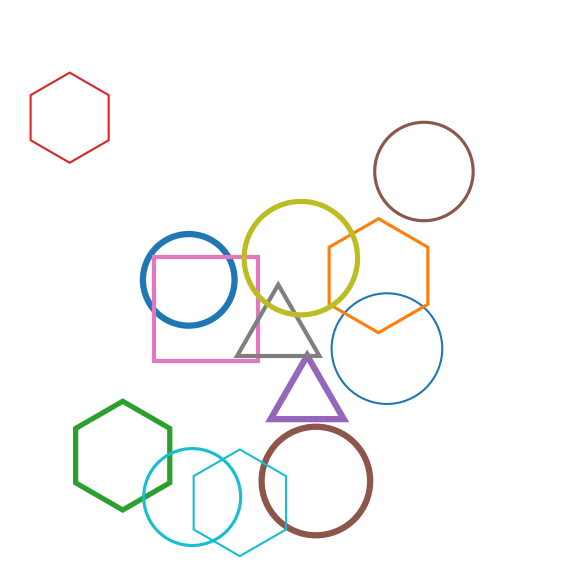[{"shape": "circle", "thickness": 1, "radius": 0.48, "center": [0.67, 0.395]}, {"shape": "circle", "thickness": 3, "radius": 0.4, "center": [0.327, 0.515]}, {"shape": "hexagon", "thickness": 1.5, "radius": 0.49, "center": [0.655, 0.522]}, {"shape": "hexagon", "thickness": 2.5, "radius": 0.47, "center": [0.212, 0.21]}, {"shape": "hexagon", "thickness": 1, "radius": 0.39, "center": [0.121, 0.795]}, {"shape": "triangle", "thickness": 3, "radius": 0.37, "center": [0.532, 0.31]}, {"shape": "circle", "thickness": 1.5, "radius": 0.43, "center": [0.734, 0.702]}, {"shape": "circle", "thickness": 3, "radius": 0.47, "center": [0.547, 0.166]}, {"shape": "square", "thickness": 2, "radius": 0.45, "center": [0.357, 0.464]}, {"shape": "triangle", "thickness": 2, "radius": 0.41, "center": [0.482, 0.424]}, {"shape": "circle", "thickness": 2.5, "radius": 0.49, "center": [0.521, 0.552]}, {"shape": "hexagon", "thickness": 1, "radius": 0.46, "center": [0.415, 0.128]}, {"shape": "circle", "thickness": 1.5, "radius": 0.42, "center": [0.333, 0.138]}]